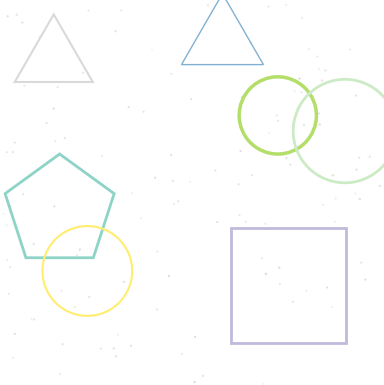[{"shape": "pentagon", "thickness": 2, "radius": 0.74, "center": [0.155, 0.451]}, {"shape": "square", "thickness": 2, "radius": 0.75, "center": [0.75, 0.258]}, {"shape": "triangle", "thickness": 1, "radius": 0.61, "center": [0.578, 0.894]}, {"shape": "circle", "thickness": 2.5, "radius": 0.5, "center": [0.722, 0.7]}, {"shape": "triangle", "thickness": 1.5, "radius": 0.59, "center": [0.14, 0.846]}, {"shape": "circle", "thickness": 2, "radius": 0.67, "center": [0.896, 0.66]}, {"shape": "circle", "thickness": 1.5, "radius": 0.58, "center": [0.227, 0.296]}]